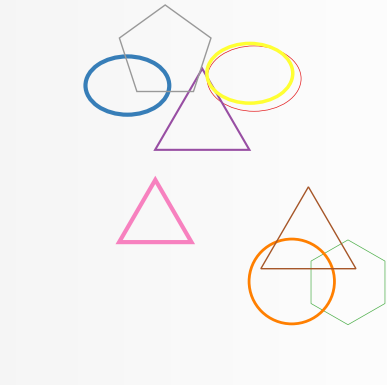[{"shape": "oval", "thickness": 0.5, "radius": 0.61, "center": [0.656, 0.796]}, {"shape": "oval", "thickness": 3, "radius": 0.54, "center": [0.329, 0.778]}, {"shape": "hexagon", "thickness": 0.5, "radius": 0.55, "center": [0.898, 0.267]}, {"shape": "triangle", "thickness": 1.5, "radius": 0.7, "center": [0.522, 0.681]}, {"shape": "circle", "thickness": 2, "radius": 0.55, "center": [0.753, 0.269]}, {"shape": "oval", "thickness": 2.5, "radius": 0.55, "center": [0.645, 0.81]}, {"shape": "triangle", "thickness": 1, "radius": 0.71, "center": [0.796, 0.373]}, {"shape": "triangle", "thickness": 3, "radius": 0.54, "center": [0.401, 0.425]}, {"shape": "pentagon", "thickness": 1, "radius": 0.62, "center": [0.426, 0.863]}]